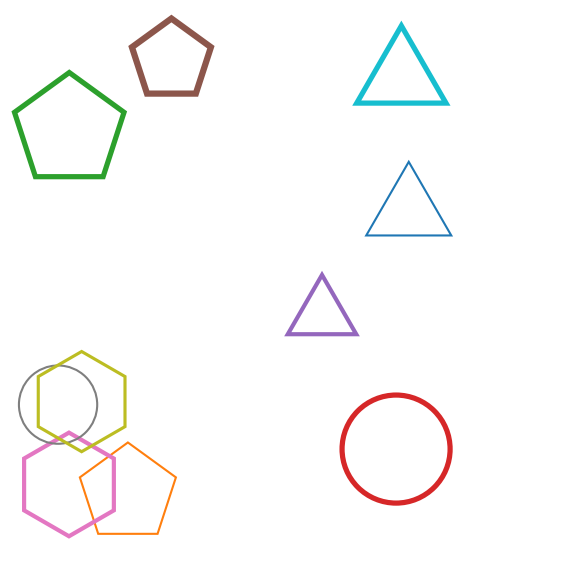[{"shape": "triangle", "thickness": 1, "radius": 0.43, "center": [0.708, 0.634]}, {"shape": "pentagon", "thickness": 1, "radius": 0.44, "center": [0.221, 0.145]}, {"shape": "pentagon", "thickness": 2.5, "radius": 0.5, "center": [0.12, 0.774]}, {"shape": "circle", "thickness": 2.5, "radius": 0.47, "center": [0.686, 0.222]}, {"shape": "triangle", "thickness": 2, "radius": 0.34, "center": [0.558, 0.455]}, {"shape": "pentagon", "thickness": 3, "radius": 0.36, "center": [0.297, 0.895]}, {"shape": "hexagon", "thickness": 2, "radius": 0.45, "center": [0.119, 0.16]}, {"shape": "circle", "thickness": 1, "radius": 0.34, "center": [0.101, 0.298]}, {"shape": "hexagon", "thickness": 1.5, "radius": 0.43, "center": [0.141, 0.304]}, {"shape": "triangle", "thickness": 2.5, "radius": 0.45, "center": [0.695, 0.865]}]